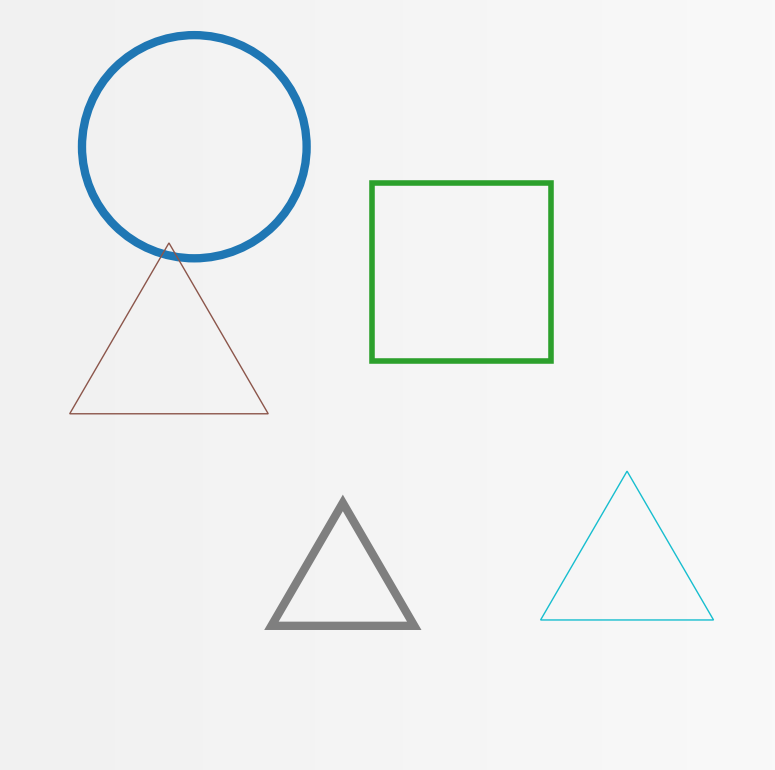[{"shape": "circle", "thickness": 3, "radius": 0.72, "center": [0.251, 0.809]}, {"shape": "square", "thickness": 2, "radius": 0.58, "center": [0.596, 0.647]}, {"shape": "triangle", "thickness": 0.5, "radius": 0.74, "center": [0.218, 0.537]}, {"shape": "triangle", "thickness": 3, "radius": 0.53, "center": [0.442, 0.24]}, {"shape": "triangle", "thickness": 0.5, "radius": 0.64, "center": [0.809, 0.259]}]